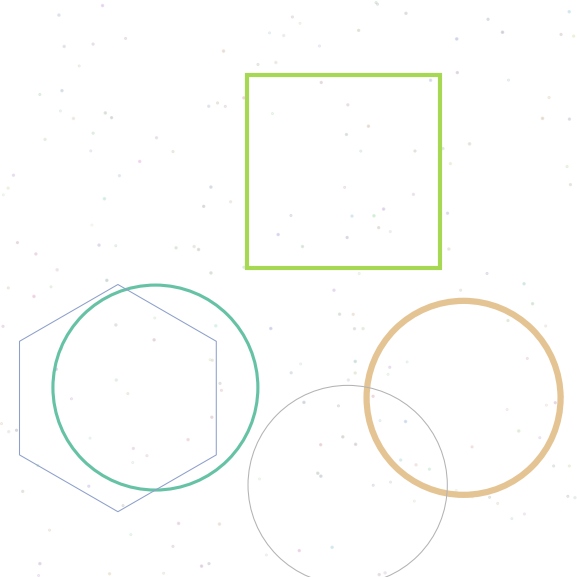[{"shape": "circle", "thickness": 1.5, "radius": 0.89, "center": [0.269, 0.328]}, {"shape": "hexagon", "thickness": 0.5, "radius": 0.98, "center": [0.204, 0.31]}, {"shape": "square", "thickness": 2, "radius": 0.84, "center": [0.595, 0.702]}, {"shape": "circle", "thickness": 3, "radius": 0.84, "center": [0.803, 0.31]}, {"shape": "circle", "thickness": 0.5, "radius": 0.86, "center": [0.602, 0.159]}]